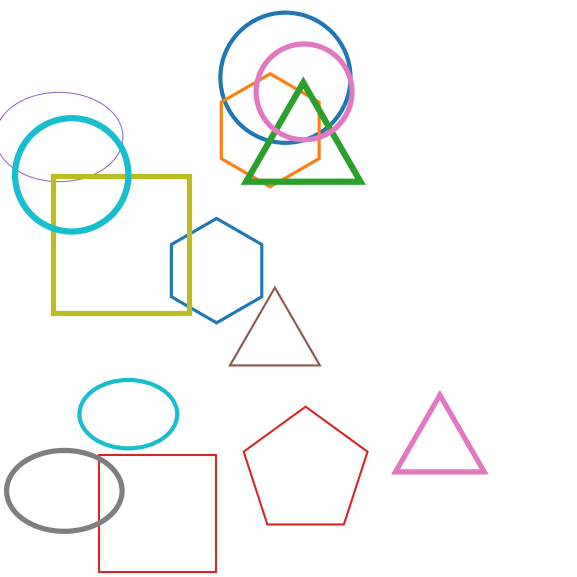[{"shape": "circle", "thickness": 2, "radius": 0.56, "center": [0.494, 0.865]}, {"shape": "hexagon", "thickness": 1.5, "radius": 0.45, "center": [0.375, 0.531]}, {"shape": "hexagon", "thickness": 1.5, "radius": 0.49, "center": [0.468, 0.773]}, {"shape": "triangle", "thickness": 3, "radius": 0.57, "center": [0.525, 0.742]}, {"shape": "pentagon", "thickness": 1, "radius": 0.56, "center": [0.529, 0.182]}, {"shape": "square", "thickness": 1, "radius": 0.51, "center": [0.272, 0.11]}, {"shape": "oval", "thickness": 0.5, "radius": 0.55, "center": [0.102, 0.762]}, {"shape": "triangle", "thickness": 1, "radius": 0.45, "center": [0.476, 0.411]}, {"shape": "circle", "thickness": 2.5, "radius": 0.41, "center": [0.527, 0.84]}, {"shape": "triangle", "thickness": 2.5, "radius": 0.44, "center": [0.762, 0.226]}, {"shape": "oval", "thickness": 2.5, "radius": 0.5, "center": [0.111, 0.149]}, {"shape": "square", "thickness": 2.5, "radius": 0.59, "center": [0.209, 0.576]}, {"shape": "oval", "thickness": 2, "radius": 0.42, "center": [0.222, 0.282]}, {"shape": "circle", "thickness": 3, "radius": 0.49, "center": [0.124, 0.696]}]